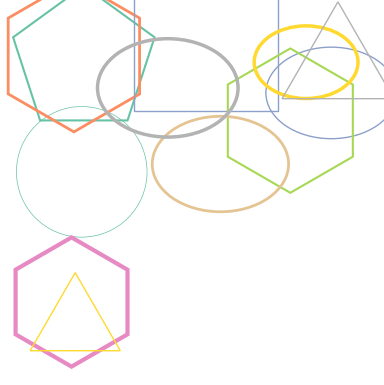[{"shape": "pentagon", "thickness": 1.5, "radius": 0.97, "center": [0.218, 0.843]}, {"shape": "circle", "thickness": 0.5, "radius": 0.85, "center": [0.212, 0.554]}, {"shape": "hexagon", "thickness": 2, "radius": 0.99, "center": [0.192, 0.854]}, {"shape": "square", "thickness": 1, "radius": 0.93, "center": [0.535, 0.9]}, {"shape": "oval", "thickness": 1, "radius": 0.85, "center": [0.86, 0.759]}, {"shape": "hexagon", "thickness": 3, "radius": 0.84, "center": [0.186, 0.216]}, {"shape": "hexagon", "thickness": 1.5, "radius": 0.94, "center": [0.754, 0.687]}, {"shape": "triangle", "thickness": 1, "radius": 0.68, "center": [0.195, 0.157]}, {"shape": "oval", "thickness": 2.5, "radius": 0.67, "center": [0.795, 0.838]}, {"shape": "oval", "thickness": 2, "radius": 0.89, "center": [0.573, 0.574]}, {"shape": "triangle", "thickness": 1, "radius": 0.84, "center": [0.878, 0.828]}, {"shape": "oval", "thickness": 2.5, "radius": 0.91, "center": [0.436, 0.772]}]